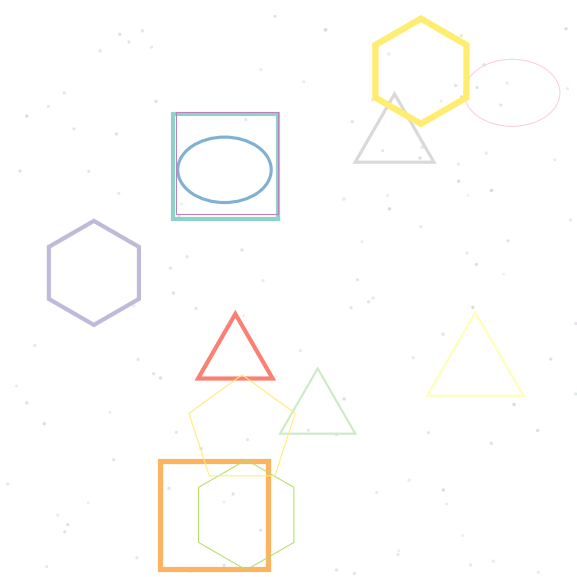[{"shape": "square", "thickness": 2, "radius": 0.45, "center": [0.39, 0.711]}, {"shape": "triangle", "thickness": 1, "radius": 0.48, "center": [0.823, 0.362]}, {"shape": "hexagon", "thickness": 2, "radius": 0.45, "center": [0.163, 0.527]}, {"shape": "triangle", "thickness": 2, "radius": 0.37, "center": [0.408, 0.381]}, {"shape": "oval", "thickness": 1.5, "radius": 0.4, "center": [0.389, 0.705]}, {"shape": "square", "thickness": 2.5, "radius": 0.47, "center": [0.371, 0.108]}, {"shape": "hexagon", "thickness": 0.5, "radius": 0.48, "center": [0.426, 0.108]}, {"shape": "oval", "thickness": 0.5, "radius": 0.41, "center": [0.887, 0.838]}, {"shape": "triangle", "thickness": 1.5, "radius": 0.39, "center": [0.683, 0.758]}, {"shape": "square", "thickness": 0.5, "radius": 0.44, "center": [0.394, 0.717]}, {"shape": "triangle", "thickness": 1, "radius": 0.38, "center": [0.55, 0.286]}, {"shape": "hexagon", "thickness": 3, "radius": 0.46, "center": [0.729, 0.876]}, {"shape": "pentagon", "thickness": 0.5, "radius": 0.48, "center": [0.419, 0.253]}]